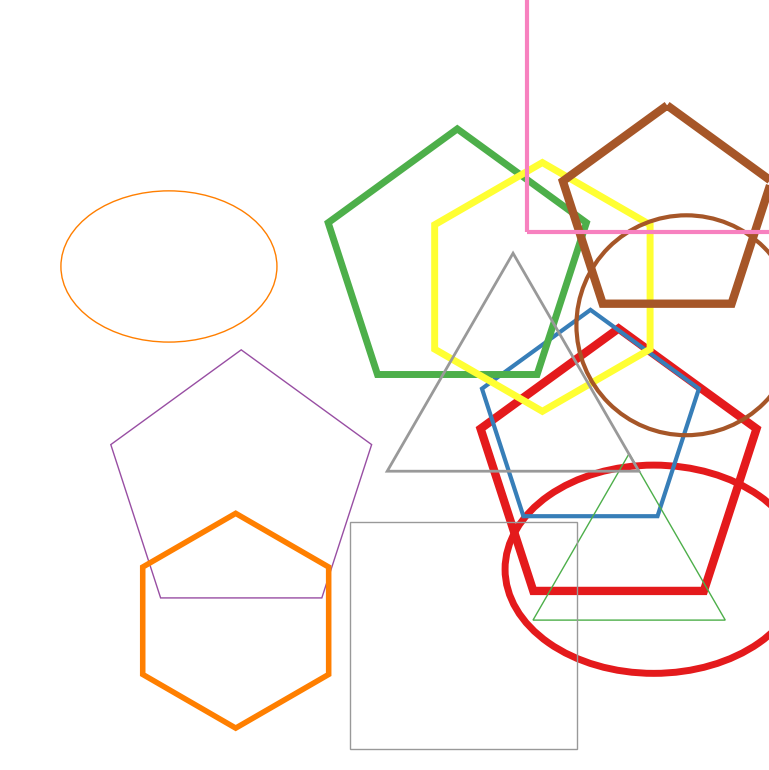[{"shape": "pentagon", "thickness": 3, "radius": 0.94, "center": [0.803, 0.385]}, {"shape": "oval", "thickness": 2.5, "radius": 0.97, "center": [0.849, 0.261]}, {"shape": "pentagon", "thickness": 1.5, "radius": 0.74, "center": [0.767, 0.449]}, {"shape": "pentagon", "thickness": 2.5, "radius": 0.88, "center": [0.594, 0.656]}, {"shape": "triangle", "thickness": 0.5, "radius": 0.72, "center": [0.817, 0.267]}, {"shape": "pentagon", "thickness": 0.5, "radius": 0.89, "center": [0.313, 0.368]}, {"shape": "oval", "thickness": 0.5, "radius": 0.7, "center": [0.219, 0.654]}, {"shape": "hexagon", "thickness": 2, "radius": 0.7, "center": [0.306, 0.194]}, {"shape": "hexagon", "thickness": 2.5, "radius": 0.81, "center": [0.704, 0.627]}, {"shape": "pentagon", "thickness": 3, "radius": 0.71, "center": [0.866, 0.721]}, {"shape": "circle", "thickness": 1.5, "radius": 0.71, "center": [0.891, 0.578]}, {"shape": "square", "thickness": 1.5, "radius": 0.87, "center": [0.858, 0.873]}, {"shape": "square", "thickness": 0.5, "radius": 0.74, "center": [0.602, 0.175]}, {"shape": "triangle", "thickness": 1, "radius": 0.94, "center": [0.666, 0.482]}]